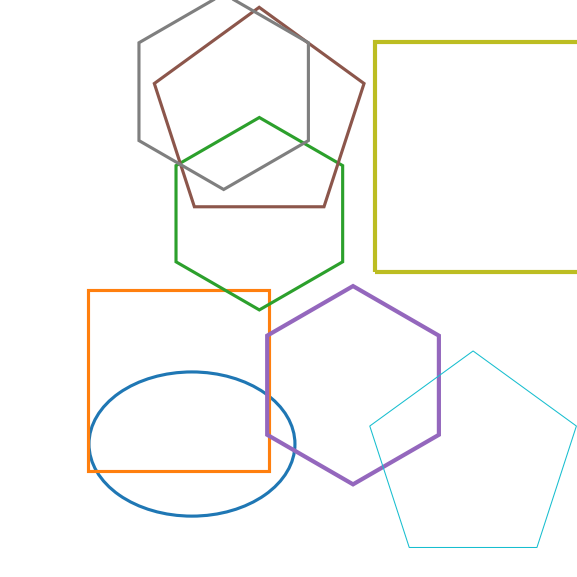[{"shape": "oval", "thickness": 1.5, "radius": 0.89, "center": [0.332, 0.23]}, {"shape": "square", "thickness": 1.5, "radius": 0.78, "center": [0.31, 0.34]}, {"shape": "hexagon", "thickness": 1.5, "radius": 0.83, "center": [0.449, 0.629]}, {"shape": "hexagon", "thickness": 2, "radius": 0.86, "center": [0.611, 0.332]}, {"shape": "pentagon", "thickness": 1.5, "radius": 0.95, "center": [0.449, 0.796]}, {"shape": "hexagon", "thickness": 1.5, "radius": 0.85, "center": [0.387, 0.84]}, {"shape": "square", "thickness": 2, "radius": 0.99, "center": [0.848, 0.727]}, {"shape": "pentagon", "thickness": 0.5, "radius": 0.94, "center": [0.819, 0.203]}]